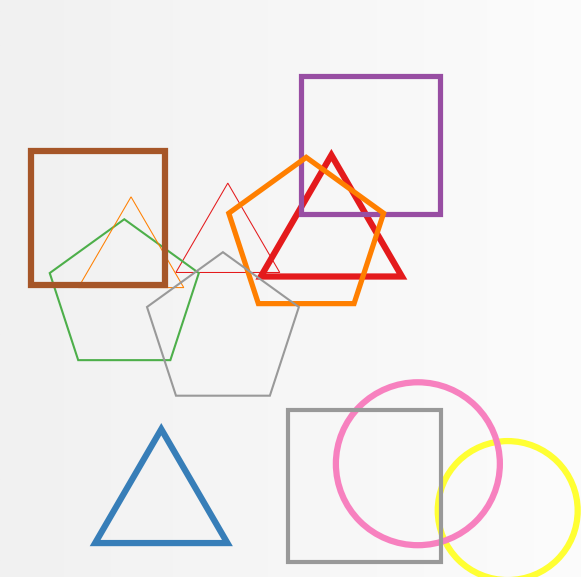[{"shape": "triangle", "thickness": 0.5, "radius": 0.52, "center": [0.392, 0.579]}, {"shape": "triangle", "thickness": 3, "radius": 0.7, "center": [0.57, 0.59]}, {"shape": "triangle", "thickness": 3, "radius": 0.66, "center": [0.277, 0.124]}, {"shape": "pentagon", "thickness": 1, "radius": 0.67, "center": [0.214, 0.485]}, {"shape": "square", "thickness": 2.5, "radius": 0.6, "center": [0.637, 0.747]}, {"shape": "pentagon", "thickness": 2.5, "radius": 0.7, "center": [0.527, 0.587]}, {"shape": "triangle", "thickness": 0.5, "radius": 0.52, "center": [0.225, 0.554]}, {"shape": "circle", "thickness": 3, "radius": 0.6, "center": [0.873, 0.115]}, {"shape": "square", "thickness": 3, "radius": 0.58, "center": [0.168, 0.622]}, {"shape": "circle", "thickness": 3, "radius": 0.71, "center": [0.719, 0.196]}, {"shape": "square", "thickness": 2, "radius": 0.66, "center": [0.627, 0.157]}, {"shape": "pentagon", "thickness": 1, "radius": 0.69, "center": [0.384, 0.425]}]